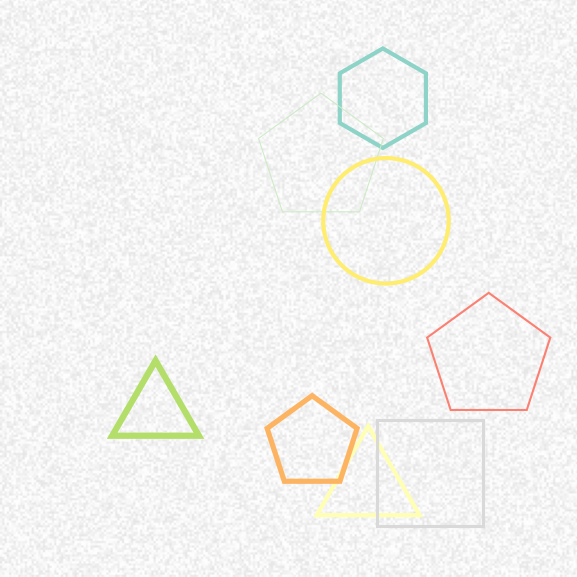[{"shape": "hexagon", "thickness": 2, "radius": 0.43, "center": [0.663, 0.829]}, {"shape": "triangle", "thickness": 2, "radius": 0.51, "center": [0.638, 0.159]}, {"shape": "pentagon", "thickness": 1, "radius": 0.56, "center": [0.846, 0.38]}, {"shape": "pentagon", "thickness": 2.5, "radius": 0.41, "center": [0.54, 0.232]}, {"shape": "triangle", "thickness": 3, "radius": 0.43, "center": [0.269, 0.288]}, {"shape": "square", "thickness": 1.5, "radius": 0.46, "center": [0.744, 0.18]}, {"shape": "pentagon", "thickness": 0.5, "radius": 0.57, "center": [0.556, 0.724]}, {"shape": "circle", "thickness": 2, "radius": 0.54, "center": [0.668, 0.617]}]